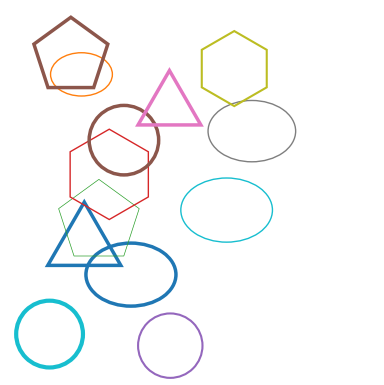[{"shape": "oval", "thickness": 2.5, "radius": 0.58, "center": [0.34, 0.287]}, {"shape": "triangle", "thickness": 2.5, "radius": 0.55, "center": [0.219, 0.365]}, {"shape": "oval", "thickness": 1, "radius": 0.4, "center": [0.212, 0.807]}, {"shape": "pentagon", "thickness": 0.5, "radius": 0.55, "center": [0.257, 0.424]}, {"shape": "hexagon", "thickness": 1, "radius": 0.59, "center": [0.284, 0.547]}, {"shape": "circle", "thickness": 1.5, "radius": 0.42, "center": [0.442, 0.102]}, {"shape": "circle", "thickness": 2.5, "radius": 0.45, "center": [0.322, 0.636]}, {"shape": "pentagon", "thickness": 2.5, "radius": 0.5, "center": [0.184, 0.854]}, {"shape": "triangle", "thickness": 2.5, "radius": 0.47, "center": [0.44, 0.723]}, {"shape": "oval", "thickness": 1, "radius": 0.57, "center": [0.654, 0.659]}, {"shape": "hexagon", "thickness": 1.5, "radius": 0.49, "center": [0.608, 0.822]}, {"shape": "oval", "thickness": 1, "radius": 0.59, "center": [0.589, 0.454]}, {"shape": "circle", "thickness": 3, "radius": 0.43, "center": [0.129, 0.132]}]